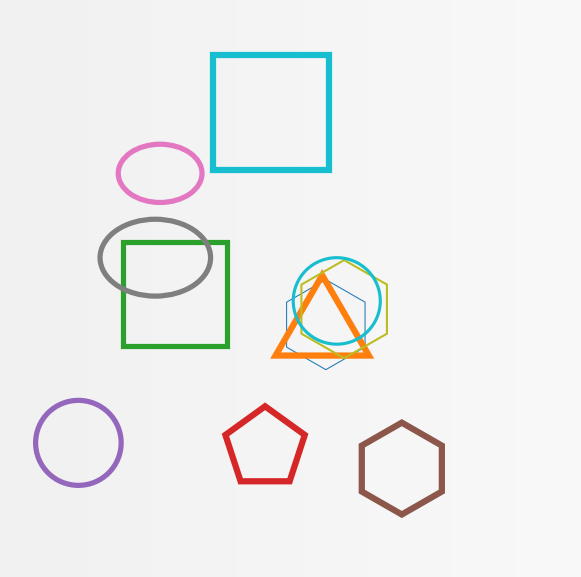[{"shape": "hexagon", "thickness": 0.5, "radius": 0.39, "center": [0.561, 0.437]}, {"shape": "triangle", "thickness": 3, "radius": 0.46, "center": [0.554, 0.43]}, {"shape": "square", "thickness": 2.5, "radius": 0.45, "center": [0.301, 0.49]}, {"shape": "pentagon", "thickness": 3, "radius": 0.36, "center": [0.456, 0.224]}, {"shape": "circle", "thickness": 2.5, "radius": 0.37, "center": [0.135, 0.232]}, {"shape": "hexagon", "thickness": 3, "radius": 0.4, "center": [0.691, 0.188]}, {"shape": "oval", "thickness": 2.5, "radius": 0.36, "center": [0.275, 0.699]}, {"shape": "oval", "thickness": 2.5, "radius": 0.48, "center": [0.267, 0.553]}, {"shape": "hexagon", "thickness": 1, "radius": 0.42, "center": [0.592, 0.464]}, {"shape": "circle", "thickness": 1.5, "radius": 0.37, "center": [0.579, 0.478]}, {"shape": "square", "thickness": 3, "radius": 0.5, "center": [0.466, 0.804]}]